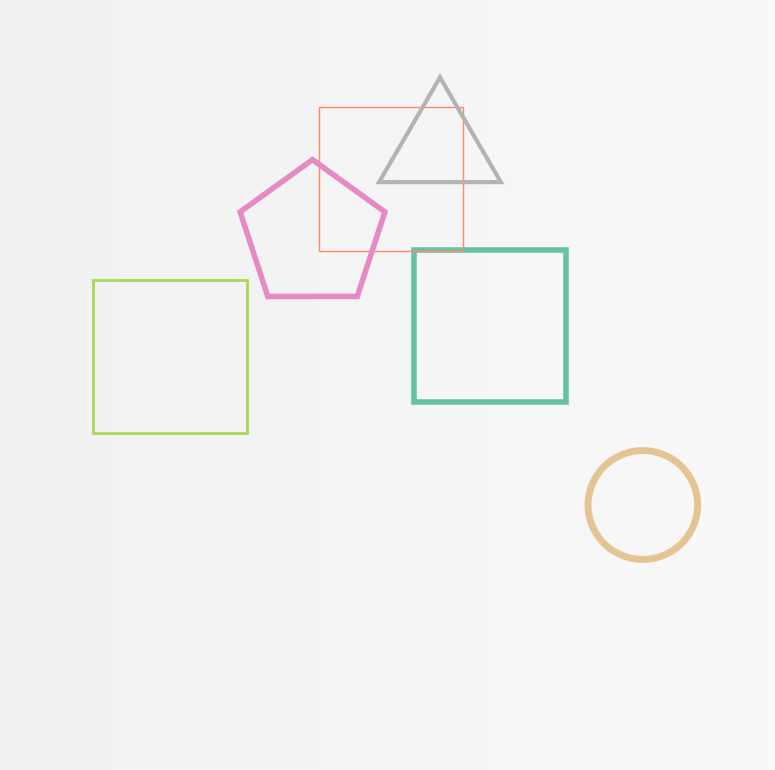[{"shape": "square", "thickness": 2, "radius": 0.49, "center": [0.633, 0.577]}, {"shape": "square", "thickness": 0.5, "radius": 0.47, "center": [0.505, 0.767]}, {"shape": "pentagon", "thickness": 2, "radius": 0.49, "center": [0.403, 0.694]}, {"shape": "square", "thickness": 1, "radius": 0.5, "center": [0.22, 0.537]}, {"shape": "circle", "thickness": 2.5, "radius": 0.35, "center": [0.829, 0.344]}, {"shape": "triangle", "thickness": 1.5, "radius": 0.45, "center": [0.568, 0.809]}]